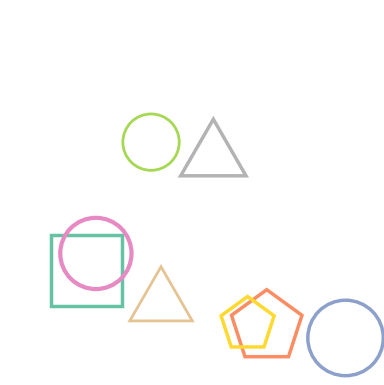[{"shape": "square", "thickness": 2.5, "radius": 0.46, "center": [0.224, 0.297]}, {"shape": "pentagon", "thickness": 2.5, "radius": 0.48, "center": [0.693, 0.151]}, {"shape": "circle", "thickness": 2.5, "radius": 0.49, "center": [0.898, 0.122]}, {"shape": "circle", "thickness": 3, "radius": 0.46, "center": [0.249, 0.342]}, {"shape": "circle", "thickness": 2, "radius": 0.37, "center": [0.392, 0.631]}, {"shape": "pentagon", "thickness": 2.5, "radius": 0.36, "center": [0.643, 0.157]}, {"shape": "triangle", "thickness": 2, "radius": 0.47, "center": [0.418, 0.213]}, {"shape": "triangle", "thickness": 2.5, "radius": 0.49, "center": [0.554, 0.592]}]